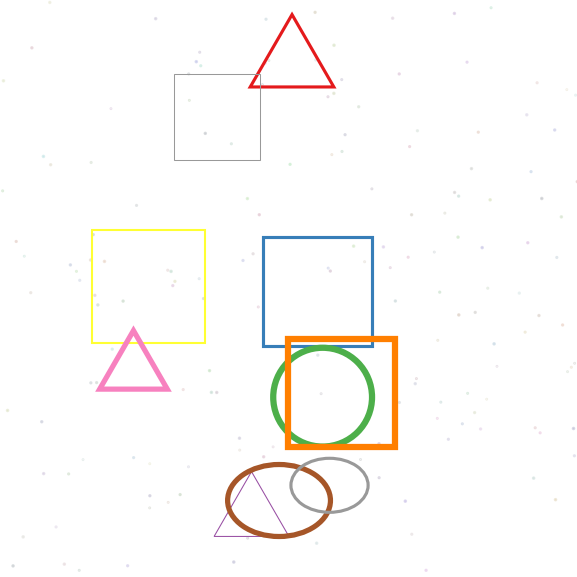[{"shape": "triangle", "thickness": 1.5, "radius": 0.42, "center": [0.506, 0.89]}, {"shape": "square", "thickness": 1.5, "radius": 0.47, "center": [0.55, 0.495]}, {"shape": "circle", "thickness": 3, "radius": 0.43, "center": [0.559, 0.311]}, {"shape": "triangle", "thickness": 0.5, "radius": 0.37, "center": [0.436, 0.108]}, {"shape": "square", "thickness": 3, "radius": 0.46, "center": [0.591, 0.319]}, {"shape": "square", "thickness": 1, "radius": 0.49, "center": [0.258, 0.503]}, {"shape": "oval", "thickness": 2.5, "radius": 0.45, "center": [0.483, 0.132]}, {"shape": "triangle", "thickness": 2.5, "radius": 0.34, "center": [0.231, 0.359]}, {"shape": "square", "thickness": 0.5, "radius": 0.37, "center": [0.376, 0.797]}, {"shape": "oval", "thickness": 1.5, "radius": 0.33, "center": [0.571, 0.159]}]